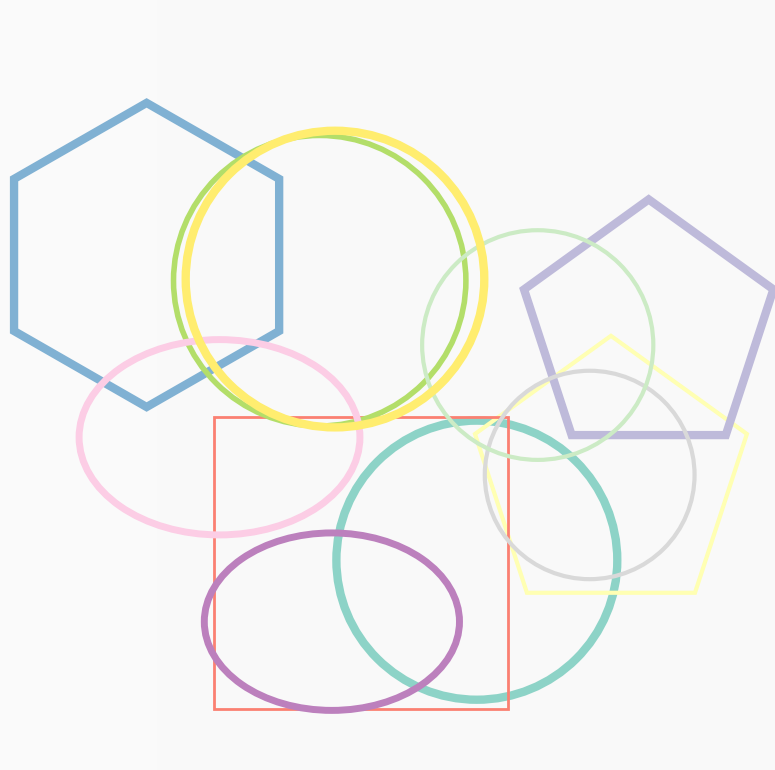[{"shape": "circle", "thickness": 3, "radius": 0.91, "center": [0.615, 0.272]}, {"shape": "pentagon", "thickness": 1.5, "radius": 0.92, "center": [0.788, 0.379]}, {"shape": "pentagon", "thickness": 3, "radius": 0.85, "center": [0.837, 0.572]}, {"shape": "square", "thickness": 1, "radius": 0.95, "center": [0.466, 0.269]}, {"shape": "hexagon", "thickness": 3, "radius": 0.99, "center": [0.189, 0.669]}, {"shape": "circle", "thickness": 2, "radius": 0.94, "center": [0.413, 0.635]}, {"shape": "oval", "thickness": 2.5, "radius": 0.91, "center": [0.283, 0.432]}, {"shape": "circle", "thickness": 1.5, "radius": 0.68, "center": [0.761, 0.383]}, {"shape": "oval", "thickness": 2.5, "radius": 0.82, "center": [0.428, 0.193]}, {"shape": "circle", "thickness": 1.5, "radius": 0.75, "center": [0.694, 0.552]}, {"shape": "circle", "thickness": 3, "radius": 0.96, "center": [0.432, 0.638]}]